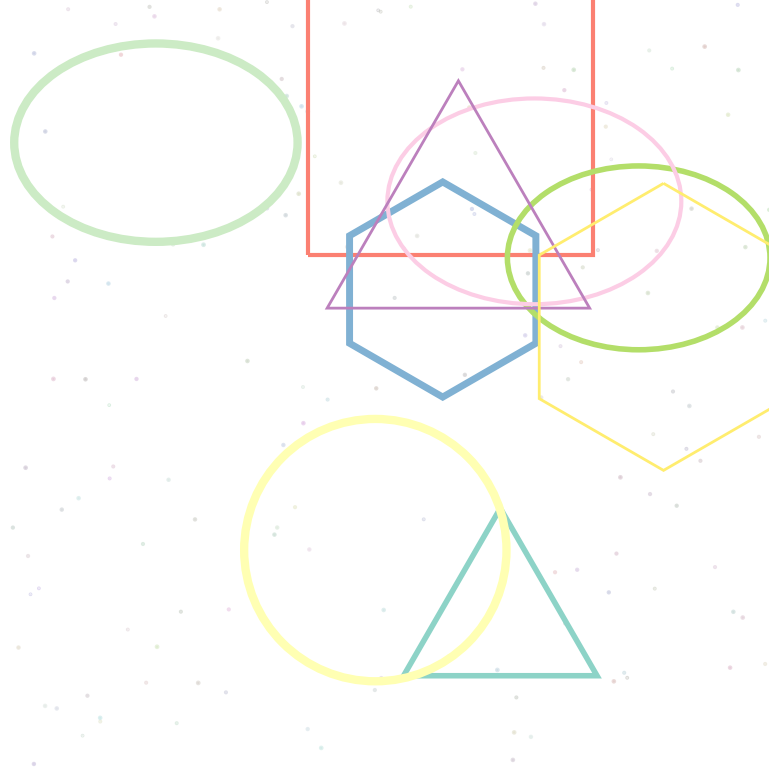[{"shape": "triangle", "thickness": 2, "radius": 0.73, "center": [0.65, 0.195]}, {"shape": "circle", "thickness": 3, "radius": 0.85, "center": [0.487, 0.286]}, {"shape": "square", "thickness": 1.5, "radius": 0.93, "center": [0.585, 0.854]}, {"shape": "hexagon", "thickness": 2.5, "radius": 0.7, "center": [0.575, 0.624]}, {"shape": "oval", "thickness": 2, "radius": 0.85, "center": [0.829, 0.665]}, {"shape": "oval", "thickness": 1.5, "radius": 0.95, "center": [0.694, 0.739]}, {"shape": "triangle", "thickness": 1, "radius": 0.98, "center": [0.595, 0.698]}, {"shape": "oval", "thickness": 3, "radius": 0.92, "center": [0.202, 0.815]}, {"shape": "hexagon", "thickness": 1, "radius": 0.93, "center": [0.862, 0.575]}]